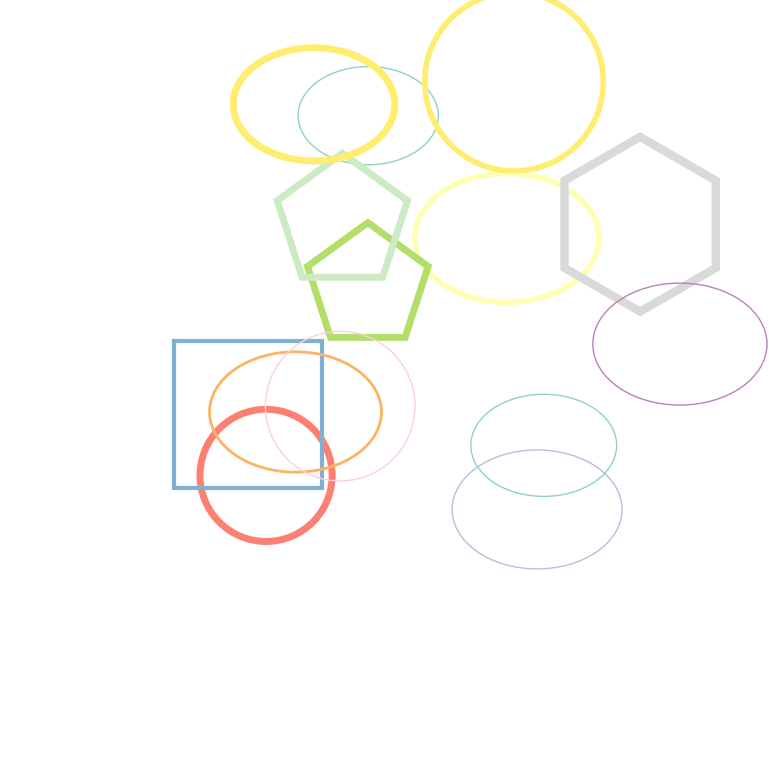[{"shape": "oval", "thickness": 0.5, "radius": 0.46, "center": [0.478, 0.85]}, {"shape": "oval", "thickness": 0.5, "radius": 0.47, "center": [0.706, 0.422]}, {"shape": "oval", "thickness": 2, "radius": 0.6, "center": [0.658, 0.691]}, {"shape": "oval", "thickness": 0.5, "radius": 0.55, "center": [0.698, 0.338]}, {"shape": "circle", "thickness": 2.5, "radius": 0.43, "center": [0.346, 0.383]}, {"shape": "square", "thickness": 1.5, "radius": 0.48, "center": [0.322, 0.462]}, {"shape": "oval", "thickness": 1, "radius": 0.56, "center": [0.384, 0.465]}, {"shape": "pentagon", "thickness": 2.5, "radius": 0.41, "center": [0.478, 0.628]}, {"shape": "circle", "thickness": 0.5, "radius": 0.49, "center": [0.442, 0.473]}, {"shape": "hexagon", "thickness": 3, "radius": 0.57, "center": [0.831, 0.709]}, {"shape": "oval", "thickness": 0.5, "radius": 0.57, "center": [0.883, 0.553]}, {"shape": "pentagon", "thickness": 2.5, "radius": 0.44, "center": [0.445, 0.712]}, {"shape": "oval", "thickness": 2.5, "radius": 0.53, "center": [0.408, 0.864]}, {"shape": "circle", "thickness": 2, "radius": 0.58, "center": [0.668, 0.894]}]